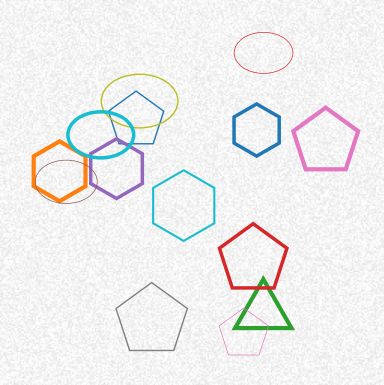[{"shape": "pentagon", "thickness": 1, "radius": 0.38, "center": [0.353, 0.688]}, {"shape": "hexagon", "thickness": 2.5, "radius": 0.34, "center": [0.667, 0.662]}, {"shape": "hexagon", "thickness": 3, "radius": 0.39, "center": [0.155, 0.555]}, {"shape": "triangle", "thickness": 3, "radius": 0.42, "center": [0.684, 0.19]}, {"shape": "oval", "thickness": 0.5, "radius": 0.38, "center": [0.685, 0.863]}, {"shape": "pentagon", "thickness": 2.5, "radius": 0.46, "center": [0.658, 0.327]}, {"shape": "hexagon", "thickness": 2.5, "radius": 0.39, "center": [0.303, 0.562]}, {"shape": "oval", "thickness": 0.5, "radius": 0.4, "center": [0.172, 0.528]}, {"shape": "pentagon", "thickness": 3, "radius": 0.44, "center": [0.846, 0.632]}, {"shape": "pentagon", "thickness": 0.5, "radius": 0.34, "center": [0.633, 0.132]}, {"shape": "pentagon", "thickness": 1, "radius": 0.49, "center": [0.394, 0.169]}, {"shape": "oval", "thickness": 1, "radius": 0.5, "center": [0.363, 0.738]}, {"shape": "oval", "thickness": 2.5, "radius": 0.43, "center": [0.262, 0.65]}, {"shape": "hexagon", "thickness": 1.5, "radius": 0.46, "center": [0.477, 0.466]}]